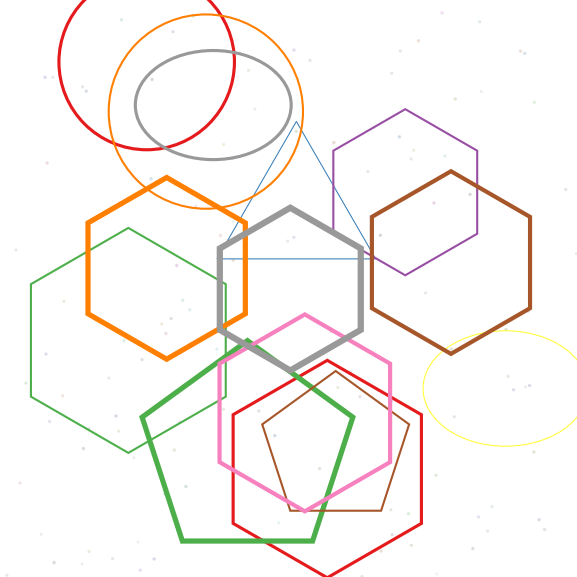[{"shape": "hexagon", "thickness": 1.5, "radius": 0.94, "center": [0.567, 0.187]}, {"shape": "circle", "thickness": 1.5, "radius": 0.76, "center": [0.254, 0.892]}, {"shape": "triangle", "thickness": 0.5, "radius": 0.79, "center": [0.513, 0.63]}, {"shape": "pentagon", "thickness": 2.5, "radius": 0.96, "center": [0.429, 0.217]}, {"shape": "hexagon", "thickness": 1, "radius": 0.97, "center": [0.222, 0.41]}, {"shape": "hexagon", "thickness": 1, "radius": 0.72, "center": [0.702, 0.666]}, {"shape": "hexagon", "thickness": 2.5, "radius": 0.79, "center": [0.289, 0.534]}, {"shape": "circle", "thickness": 1, "radius": 0.84, "center": [0.356, 0.806]}, {"shape": "oval", "thickness": 0.5, "radius": 0.71, "center": [0.875, 0.326]}, {"shape": "pentagon", "thickness": 1, "radius": 0.67, "center": [0.581, 0.223]}, {"shape": "hexagon", "thickness": 2, "radius": 0.79, "center": [0.781, 0.545]}, {"shape": "hexagon", "thickness": 2, "radius": 0.85, "center": [0.528, 0.284]}, {"shape": "oval", "thickness": 1.5, "radius": 0.67, "center": [0.369, 0.817]}, {"shape": "hexagon", "thickness": 3, "radius": 0.7, "center": [0.503, 0.498]}]